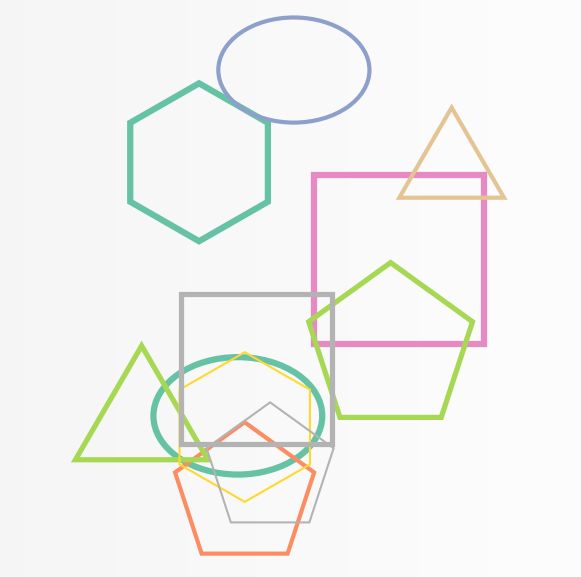[{"shape": "hexagon", "thickness": 3, "radius": 0.68, "center": [0.342, 0.718]}, {"shape": "oval", "thickness": 3, "radius": 0.73, "center": [0.409, 0.279]}, {"shape": "pentagon", "thickness": 2, "radius": 0.63, "center": [0.421, 0.142]}, {"shape": "oval", "thickness": 2, "radius": 0.65, "center": [0.506, 0.878]}, {"shape": "square", "thickness": 3, "radius": 0.73, "center": [0.687, 0.55]}, {"shape": "pentagon", "thickness": 2.5, "radius": 0.74, "center": [0.672, 0.396]}, {"shape": "triangle", "thickness": 2.5, "radius": 0.66, "center": [0.244, 0.269]}, {"shape": "hexagon", "thickness": 1, "radius": 0.65, "center": [0.421, 0.26]}, {"shape": "triangle", "thickness": 2, "radius": 0.52, "center": [0.777, 0.709]}, {"shape": "square", "thickness": 2.5, "radius": 0.65, "center": [0.441, 0.36]}, {"shape": "pentagon", "thickness": 1, "radius": 0.57, "center": [0.465, 0.188]}]